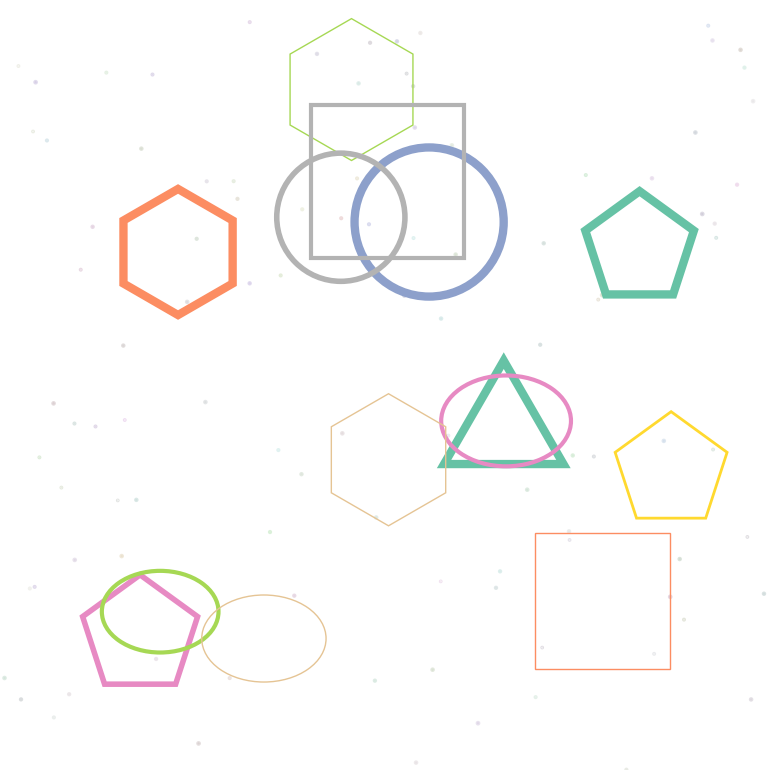[{"shape": "triangle", "thickness": 3, "radius": 0.45, "center": [0.654, 0.442]}, {"shape": "pentagon", "thickness": 3, "radius": 0.37, "center": [0.831, 0.678]}, {"shape": "square", "thickness": 0.5, "radius": 0.44, "center": [0.782, 0.219]}, {"shape": "hexagon", "thickness": 3, "radius": 0.41, "center": [0.231, 0.673]}, {"shape": "circle", "thickness": 3, "radius": 0.48, "center": [0.557, 0.712]}, {"shape": "pentagon", "thickness": 2, "radius": 0.39, "center": [0.182, 0.175]}, {"shape": "oval", "thickness": 1.5, "radius": 0.42, "center": [0.657, 0.453]}, {"shape": "oval", "thickness": 1.5, "radius": 0.38, "center": [0.208, 0.206]}, {"shape": "hexagon", "thickness": 0.5, "radius": 0.46, "center": [0.457, 0.884]}, {"shape": "pentagon", "thickness": 1, "radius": 0.38, "center": [0.872, 0.389]}, {"shape": "hexagon", "thickness": 0.5, "radius": 0.43, "center": [0.505, 0.403]}, {"shape": "oval", "thickness": 0.5, "radius": 0.4, "center": [0.343, 0.171]}, {"shape": "square", "thickness": 1.5, "radius": 0.5, "center": [0.503, 0.765]}, {"shape": "circle", "thickness": 2, "radius": 0.42, "center": [0.443, 0.718]}]